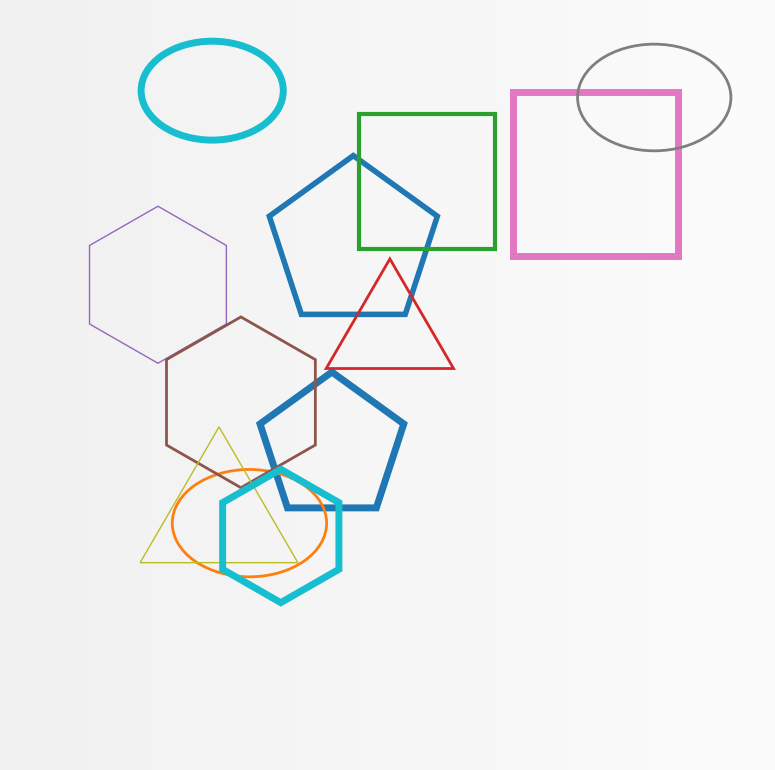[{"shape": "pentagon", "thickness": 2.5, "radius": 0.49, "center": [0.428, 0.419]}, {"shape": "pentagon", "thickness": 2, "radius": 0.57, "center": [0.456, 0.684]}, {"shape": "oval", "thickness": 1, "radius": 0.5, "center": [0.322, 0.321]}, {"shape": "square", "thickness": 1.5, "radius": 0.44, "center": [0.551, 0.765]}, {"shape": "triangle", "thickness": 1, "radius": 0.47, "center": [0.503, 0.569]}, {"shape": "hexagon", "thickness": 0.5, "radius": 0.51, "center": [0.204, 0.63]}, {"shape": "hexagon", "thickness": 1, "radius": 0.55, "center": [0.311, 0.478]}, {"shape": "square", "thickness": 2.5, "radius": 0.53, "center": [0.768, 0.774]}, {"shape": "oval", "thickness": 1, "radius": 0.49, "center": [0.844, 0.873]}, {"shape": "triangle", "thickness": 0.5, "radius": 0.59, "center": [0.283, 0.328]}, {"shape": "oval", "thickness": 2.5, "radius": 0.46, "center": [0.274, 0.882]}, {"shape": "hexagon", "thickness": 2.5, "radius": 0.43, "center": [0.362, 0.304]}]